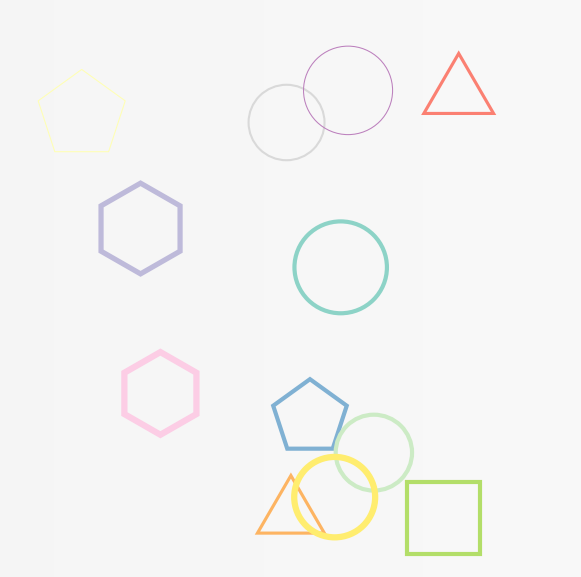[{"shape": "circle", "thickness": 2, "radius": 0.4, "center": [0.586, 0.536]}, {"shape": "pentagon", "thickness": 0.5, "radius": 0.39, "center": [0.141, 0.8]}, {"shape": "hexagon", "thickness": 2.5, "radius": 0.39, "center": [0.242, 0.603]}, {"shape": "triangle", "thickness": 1.5, "radius": 0.35, "center": [0.789, 0.837]}, {"shape": "pentagon", "thickness": 2, "radius": 0.33, "center": [0.533, 0.276]}, {"shape": "triangle", "thickness": 1.5, "radius": 0.33, "center": [0.5, 0.109]}, {"shape": "square", "thickness": 2, "radius": 0.31, "center": [0.763, 0.102]}, {"shape": "hexagon", "thickness": 3, "radius": 0.36, "center": [0.276, 0.318]}, {"shape": "circle", "thickness": 1, "radius": 0.33, "center": [0.493, 0.787]}, {"shape": "circle", "thickness": 0.5, "radius": 0.38, "center": [0.599, 0.843]}, {"shape": "circle", "thickness": 2, "radius": 0.33, "center": [0.643, 0.215]}, {"shape": "circle", "thickness": 3, "radius": 0.35, "center": [0.576, 0.138]}]